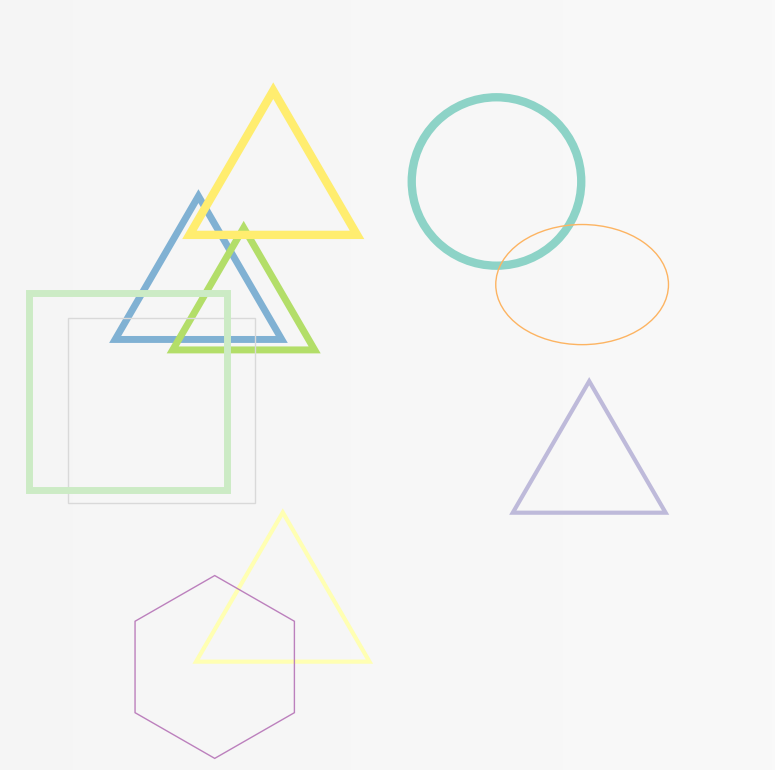[{"shape": "circle", "thickness": 3, "radius": 0.55, "center": [0.641, 0.764]}, {"shape": "triangle", "thickness": 1.5, "radius": 0.65, "center": [0.365, 0.205]}, {"shape": "triangle", "thickness": 1.5, "radius": 0.57, "center": [0.76, 0.391]}, {"shape": "triangle", "thickness": 2.5, "radius": 0.62, "center": [0.256, 0.621]}, {"shape": "oval", "thickness": 0.5, "radius": 0.56, "center": [0.751, 0.63]}, {"shape": "triangle", "thickness": 2.5, "radius": 0.53, "center": [0.314, 0.598]}, {"shape": "square", "thickness": 0.5, "radius": 0.6, "center": [0.208, 0.467]}, {"shape": "hexagon", "thickness": 0.5, "radius": 0.59, "center": [0.277, 0.134]}, {"shape": "square", "thickness": 2.5, "radius": 0.64, "center": [0.166, 0.492]}, {"shape": "triangle", "thickness": 3, "radius": 0.62, "center": [0.353, 0.757]}]